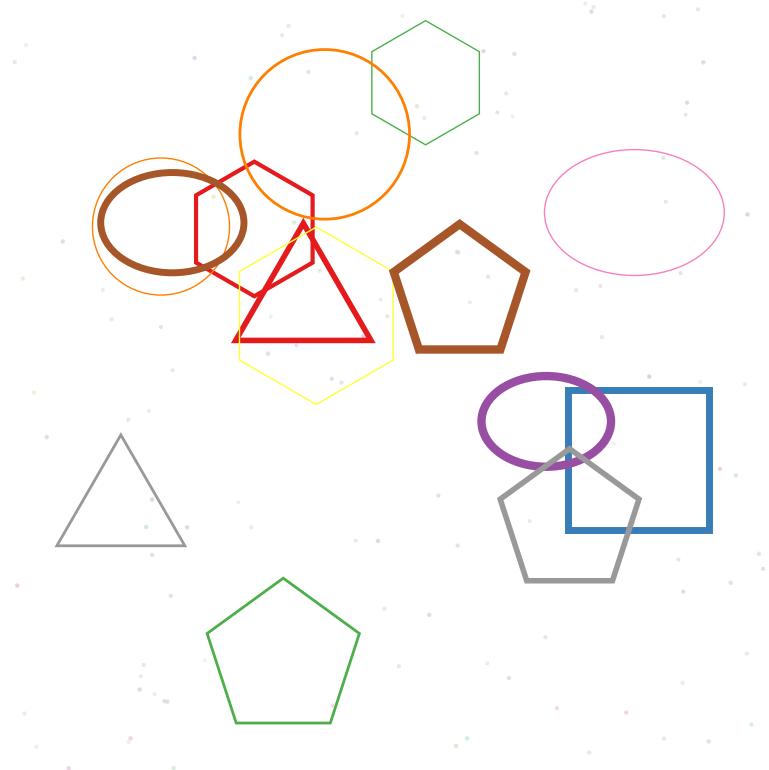[{"shape": "triangle", "thickness": 2, "radius": 0.51, "center": [0.394, 0.609]}, {"shape": "hexagon", "thickness": 1.5, "radius": 0.44, "center": [0.33, 0.703]}, {"shape": "square", "thickness": 2.5, "radius": 0.46, "center": [0.829, 0.403]}, {"shape": "hexagon", "thickness": 0.5, "radius": 0.4, "center": [0.553, 0.893]}, {"shape": "pentagon", "thickness": 1, "radius": 0.52, "center": [0.368, 0.145]}, {"shape": "oval", "thickness": 3, "radius": 0.42, "center": [0.709, 0.453]}, {"shape": "circle", "thickness": 1, "radius": 0.55, "center": [0.422, 0.826]}, {"shape": "circle", "thickness": 0.5, "radius": 0.45, "center": [0.209, 0.706]}, {"shape": "hexagon", "thickness": 0.5, "radius": 0.58, "center": [0.411, 0.59]}, {"shape": "oval", "thickness": 2.5, "radius": 0.47, "center": [0.224, 0.711]}, {"shape": "pentagon", "thickness": 3, "radius": 0.45, "center": [0.597, 0.619]}, {"shape": "oval", "thickness": 0.5, "radius": 0.58, "center": [0.824, 0.724]}, {"shape": "triangle", "thickness": 1, "radius": 0.48, "center": [0.157, 0.339]}, {"shape": "pentagon", "thickness": 2, "radius": 0.47, "center": [0.74, 0.322]}]